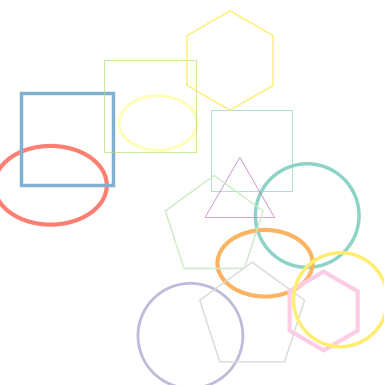[{"shape": "square", "thickness": 0.5, "radius": 0.53, "center": [0.653, 0.609]}, {"shape": "circle", "thickness": 2.5, "radius": 0.67, "center": [0.798, 0.44]}, {"shape": "oval", "thickness": 2, "radius": 0.51, "center": [0.41, 0.68]}, {"shape": "circle", "thickness": 2, "radius": 0.68, "center": [0.495, 0.128]}, {"shape": "oval", "thickness": 3, "radius": 0.73, "center": [0.131, 0.519]}, {"shape": "square", "thickness": 2.5, "radius": 0.6, "center": [0.174, 0.639]}, {"shape": "oval", "thickness": 3, "radius": 0.62, "center": [0.688, 0.316]}, {"shape": "square", "thickness": 0.5, "radius": 0.59, "center": [0.389, 0.725]}, {"shape": "hexagon", "thickness": 3, "radius": 0.51, "center": [0.841, 0.192]}, {"shape": "pentagon", "thickness": 1, "radius": 0.72, "center": [0.655, 0.176]}, {"shape": "triangle", "thickness": 0.5, "radius": 0.52, "center": [0.623, 0.487]}, {"shape": "pentagon", "thickness": 1, "radius": 0.67, "center": [0.556, 0.411]}, {"shape": "hexagon", "thickness": 1, "radius": 0.65, "center": [0.598, 0.843]}, {"shape": "circle", "thickness": 2.5, "radius": 0.61, "center": [0.884, 0.222]}]